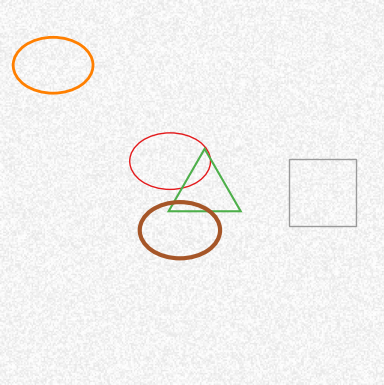[{"shape": "oval", "thickness": 1, "radius": 0.52, "center": [0.442, 0.581]}, {"shape": "triangle", "thickness": 1.5, "radius": 0.54, "center": [0.532, 0.505]}, {"shape": "oval", "thickness": 2, "radius": 0.52, "center": [0.138, 0.831]}, {"shape": "oval", "thickness": 3, "radius": 0.52, "center": [0.467, 0.402]}, {"shape": "square", "thickness": 1, "radius": 0.43, "center": [0.837, 0.501]}]